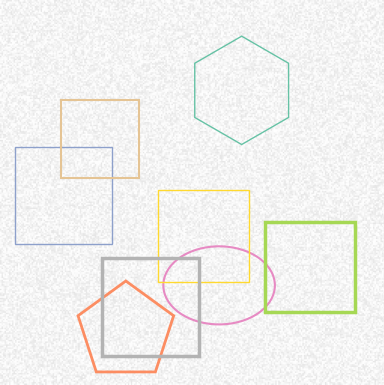[{"shape": "hexagon", "thickness": 1, "radius": 0.7, "center": [0.628, 0.765]}, {"shape": "pentagon", "thickness": 2, "radius": 0.65, "center": [0.327, 0.14]}, {"shape": "square", "thickness": 1, "radius": 0.63, "center": [0.164, 0.493]}, {"shape": "oval", "thickness": 1.5, "radius": 0.72, "center": [0.569, 0.259]}, {"shape": "square", "thickness": 2.5, "radius": 0.58, "center": [0.805, 0.306]}, {"shape": "square", "thickness": 1, "radius": 0.6, "center": [0.529, 0.386]}, {"shape": "square", "thickness": 1.5, "radius": 0.51, "center": [0.259, 0.64]}, {"shape": "square", "thickness": 2.5, "radius": 0.63, "center": [0.391, 0.202]}]